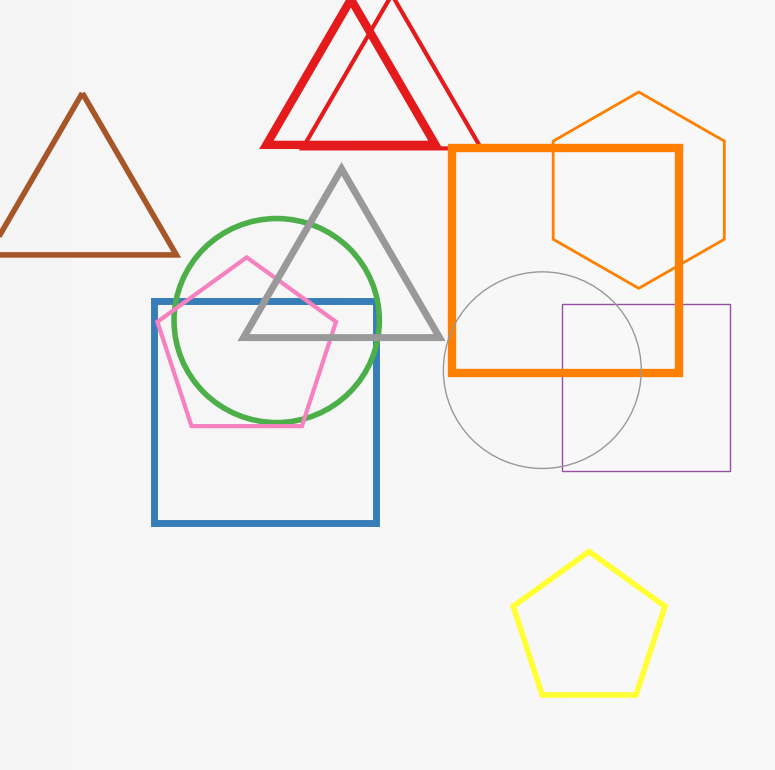[{"shape": "triangle", "thickness": 3, "radius": 0.63, "center": [0.453, 0.875]}, {"shape": "triangle", "thickness": 1.5, "radius": 0.67, "center": [0.506, 0.874]}, {"shape": "square", "thickness": 2.5, "radius": 0.72, "center": [0.342, 0.465]}, {"shape": "circle", "thickness": 2, "radius": 0.66, "center": [0.357, 0.584]}, {"shape": "square", "thickness": 0.5, "radius": 0.54, "center": [0.833, 0.496]}, {"shape": "square", "thickness": 3, "radius": 0.73, "center": [0.73, 0.662]}, {"shape": "hexagon", "thickness": 1, "radius": 0.64, "center": [0.824, 0.753]}, {"shape": "pentagon", "thickness": 2, "radius": 0.51, "center": [0.76, 0.181]}, {"shape": "triangle", "thickness": 2, "radius": 0.7, "center": [0.106, 0.739]}, {"shape": "pentagon", "thickness": 1.5, "radius": 0.61, "center": [0.318, 0.545]}, {"shape": "circle", "thickness": 0.5, "radius": 0.64, "center": [0.7, 0.519]}, {"shape": "triangle", "thickness": 2.5, "radius": 0.73, "center": [0.441, 0.635]}]